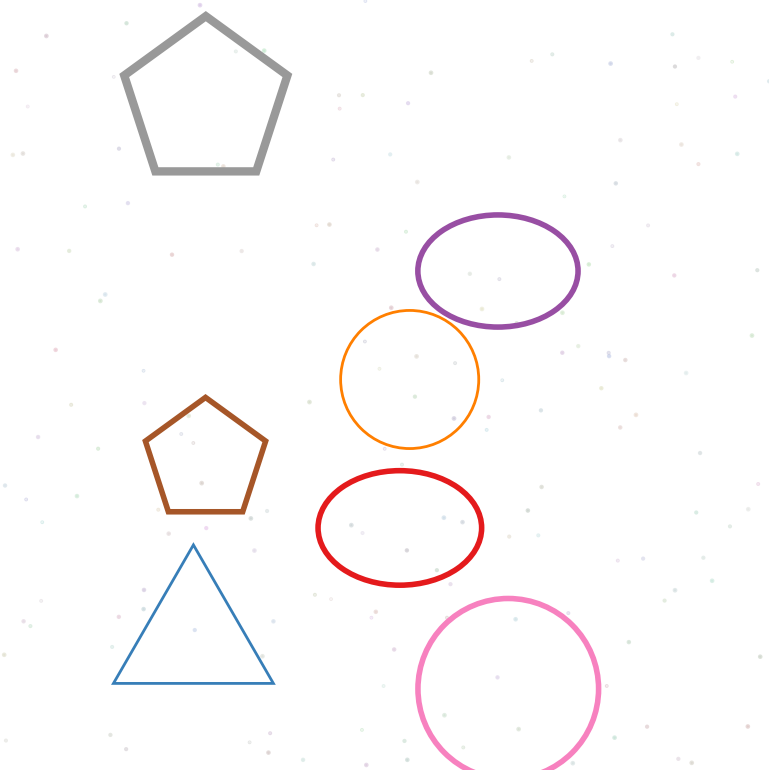[{"shape": "oval", "thickness": 2, "radius": 0.53, "center": [0.519, 0.314]}, {"shape": "triangle", "thickness": 1, "radius": 0.6, "center": [0.251, 0.172]}, {"shape": "oval", "thickness": 2, "radius": 0.52, "center": [0.647, 0.648]}, {"shape": "circle", "thickness": 1, "radius": 0.45, "center": [0.532, 0.507]}, {"shape": "pentagon", "thickness": 2, "radius": 0.41, "center": [0.267, 0.402]}, {"shape": "circle", "thickness": 2, "radius": 0.59, "center": [0.66, 0.105]}, {"shape": "pentagon", "thickness": 3, "radius": 0.56, "center": [0.267, 0.868]}]